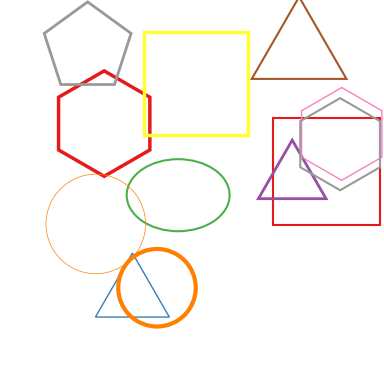[{"shape": "square", "thickness": 1.5, "radius": 0.69, "center": [0.849, 0.554]}, {"shape": "hexagon", "thickness": 2.5, "radius": 0.68, "center": [0.271, 0.679]}, {"shape": "triangle", "thickness": 1, "radius": 0.55, "center": [0.344, 0.232]}, {"shape": "oval", "thickness": 1.5, "radius": 0.67, "center": [0.463, 0.493]}, {"shape": "triangle", "thickness": 2, "radius": 0.51, "center": [0.759, 0.535]}, {"shape": "circle", "thickness": 0.5, "radius": 0.65, "center": [0.249, 0.418]}, {"shape": "circle", "thickness": 3, "radius": 0.5, "center": [0.408, 0.253]}, {"shape": "square", "thickness": 2.5, "radius": 0.67, "center": [0.509, 0.783]}, {"shape": "triangle", "thickness": 1.5, "radius": 0.71, "center": [0.777, 0.866]}, {"shape": "hexagon", "thickness": 1, "radius": 0.6, "center": [0.888, 0.652]}, {"shape": "hexagon", "thickness": 1.5, "radius": 0.6, "center": [0.883, 0.625]}, {"shape": "pentagon", "thickness": 2, "radius": 0.59, "center": [0.228, 0.876]}]